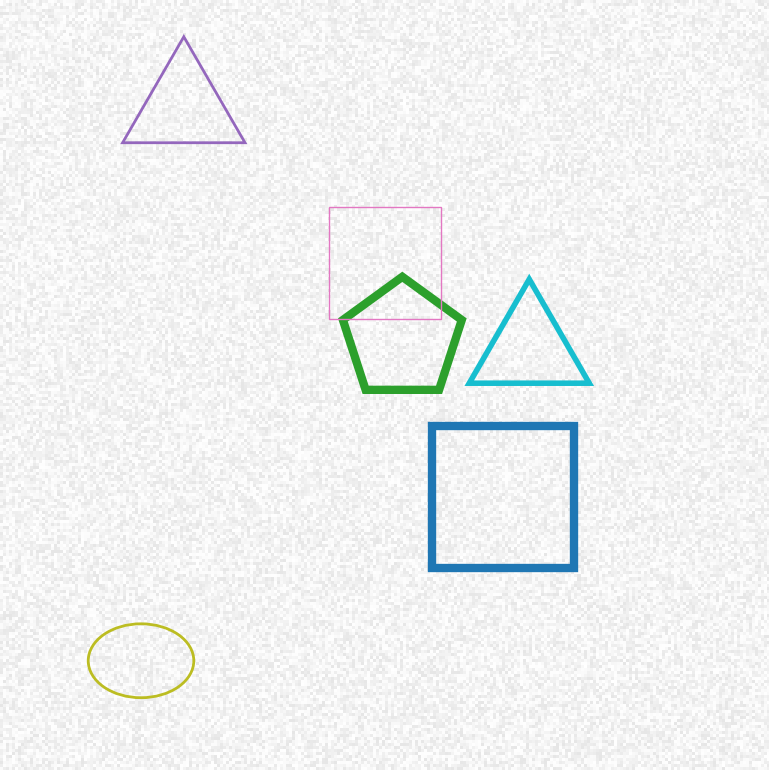[{"shape": "square", "thickness": 3, "radius": 0.46, "center": [0.653, 0.355]}, {"shape": "pentagon", "thickness": 3, "radius": 0.41, "center": [0.523, 0.559]}, {"shape": "triangle", "thickness": 1, "radius": 0.46, "center": [0.239, 0.861]}, {"shape": "square", "thickness": 0.5, "radius": 0.36, "center": [0.5, 0.658]}, {"shape": "oval", "thickness": 1, "radius": 0.34, "center": [0.183, 0.142]}, {"shape": "triangle", "thickness": 2, "radius": 0.45, "center": [0.687, 0.547]}]